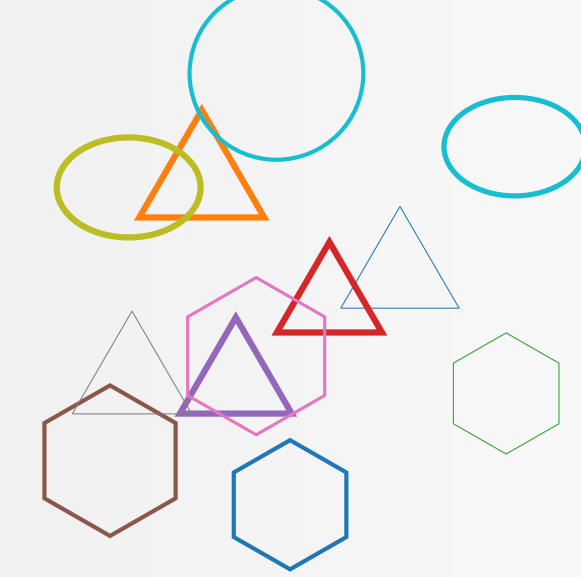[{"shape": "hexagon", "thickness": 2, "radius": 0.56, "center": [0.499, 0.125]}, {"shape": "triangle", "thickness": 0.5, "radius": 0.59, "center": [0.688, 0.524]}, {"shape": "triangle", "thickness": 3, "radius": 0.62, "center": [0.347, 0.685]}, {"shape": "hexagon", "thickness": 0.5, "radius": 0.52, "center": [0.871, 0.318]}, {"shape": "triangle", "thickness": 3, "radius": 0.52, "center": [0.567, 0.476]}, {"shape": "triangle", "thickness": 3, "radius": 0.56, "center": [0.406, 0.338]}, {"shape": "hexagon", "thickness": 2, "radius": 0.65, "center": [0.189, 0.201]}, {"shape": "hexagon", "thickness": 1.5, "radius": 0.68, "center": [0.441, 0.382]}, {"shape": "triangle", "thickness": 0.5, "radius": 0.59, "center": [0.227, 0.342]}, {"shape": "oval", "thickness": 3, "radius": 0.62, "center": [0.221, 0.675]}, {"shape": "circle", "thickness": 2, "radius": 0.75, "center": [0.476, 0.872]}, {"shape": "oval", "thickness": 2.5, "radius": 0.61, "center": [0.886, 0.745]}]